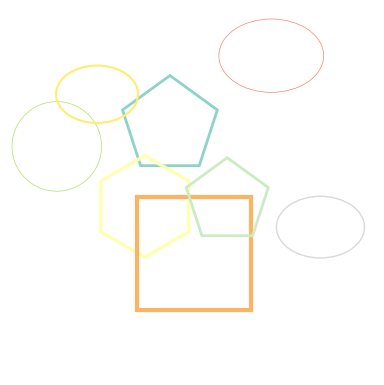[{"shape": "pentagon", "thickness": 2, "radius": 0.65, "center": [0.441, 0.674]}, {"shape": "hexagon", "thickness": 2.5, "radius": 0.66, "center": [0.376, 0.464]}, {"shape": "oval", "thickness": 0.5, "radius": 0.68, "center": [0.705, 0.855]}, {"shape": "square", "thickness": 3, "radius": 0.74, "center": [0.504, 0.342]}, {"shape": "circle", "thickness": 0.5, "radius": 0.58, "center": [0.147, 0.62]}, {"shape": "oval", "thickness": 1, "radius": 0.57, "center": [0.832, 0.41]}, {"shape": "pentagon", "thickness": 2, "radius": 0.56, "center": [0.59, 0.478]}, {"shape": "oval", "thickness": 1.5, "radius": 0.53, "center": [0.252, 0.755]}]